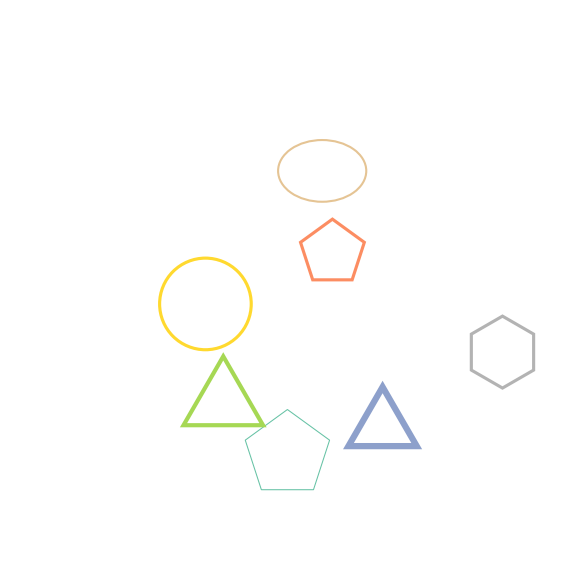[{"shape": "pentagon", "thickness": 0.5, "radius": 0.38, "center": [0.498, 0.213]}, {"shape": "pentagon", "thickness": 1.5, "radius": 0.29, "center": [0.576, 0.562]}, {"shape": "triangle", "thickness": 3, "radius": 0.34, "center": [0.662, 0.261]}, {"shape": "triangle", "thickness": 2, "radius": 0.4, "center": [0.387, 0.303]}, {"shape": "circle", "thickness": 1.5, "radius": 0.4, "center": [0.356, 0.473]}, {"shape": "oval", "thickness": 1, "radius": 0.38, "center": [0.558, 0.703]}, {"shape": "hexagon", "thickness": 1.5, "radius": 0.31, "center": [0.87, 0.389]}]